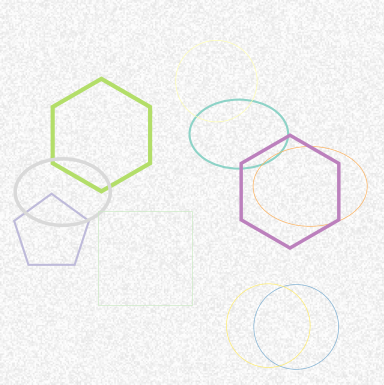[{"shape": "oval", "thickness": 1.5, "radius": 0.64, "center": [0.62, 0.652]}, {"shape": "circle", "thickness": 0.5, "radius": 0.53, "center": [0.562, 0.789]}, {"shape": "pentagon", "thickness": 1.5, "radius": 0.51, "center": [0.134, 0.395]}, {"shape": "circle", "thickness": 0.5, "radius": 0.55, "center": [0.769, 0.151]}, {"shape": "oval", "thickness": 0.5, "radius": 0.74, "center": [0.806, 0.516]}, {"shape": "hexagon", "thickness": 3, "radius": 0.73, "center": [0.263, 0.649]}, {"shape": "oval", "thickness": 2.5, "radius": 0.62, "center": [0.163, 0.501]}, {"shape": "hexagon", "thickness": 2.5, "radius": 0.73, "center": [0.753, 0.502]}, {"shape": "square", "thickness": 0.5, "radius": 0.61, "center": [0.377, 0.331]}, {"shape": "circle", "thickness": 0.5, "radius": 0.54, "center": [0.697, 0.154]}]